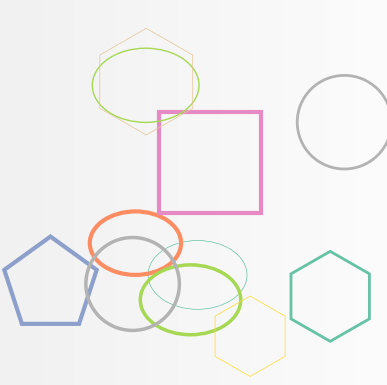[{"shape": "oval", "thickness": 0.5, "radius": 0.64, "center": [0.51, 0.286]}, {"shape": "hexagon", "thickness": 2, "radius": 0.58, "center": [0.852, 0.23]}, {"shape": "oval", "thickness": 3, "radius": 0.59, "center": [0.35, 0.368]}, {"shape": "pentagon", "thickness": 3, "radius": 0.63, "center": [0.13, 0.26]}, {"shape": "square", "thickness": 3, "radius": 0.66, "center": [0.543, 0.577]}, {"shape": "oval", "thickness": 1, "radius": 0.69, "center": [0.376, 0.778]}, {"shape": "oval", "thickness": 2.5, "radius": 0.65, "center": [0.492, 0.221]}, {"shape": "hexagon", "thickness": 0.5, "radius": 0.52, "center": [0.645, 0.127]}, {"shape": "hexagon", "thickness": 0.5, "radius": 0.69, "center": [0.377, 0.788]}, {"shape": "circle", "thickness": 2.5, "radius": 0.6, "center": [0.342, 0.262]}, {"shape": "circle", "thickness": 2, "radius": 0.61, "center": [0.889, 0.683]}]